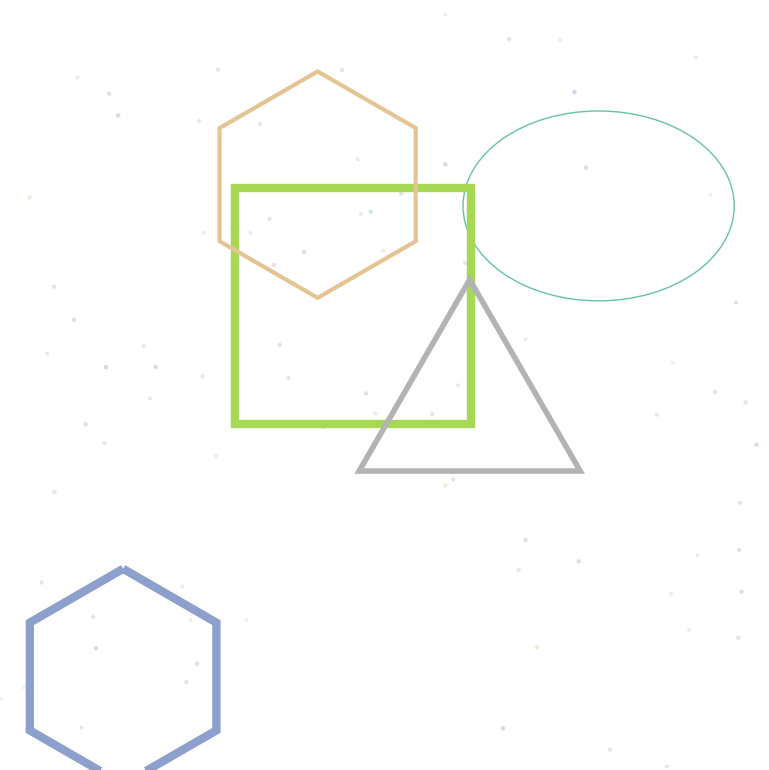[{"shape": "oval", "thickness": 0.5, "radius": 0.88, "center": [0.777, 0.733]}, {"shape": "hexagon", "thickness": 3, "radius": 0.7, "center": [0.16, 0.121]}, {"shape": "square", "thickness": 3, "radius": 0.77, "center": [0.459, 0.602]}, {"shape": "hexagon", "thickness": 1.5, "radius": 0.74, "center": [0.413, 0.76]}, {"shape": "triangle", "thickness": 2, "radius": 0.83, "center": [0.61, 0.471]}]